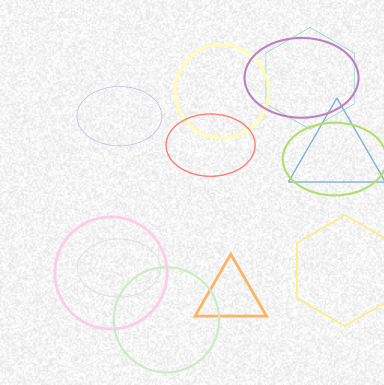[{"shape": "hexagon", "thickness": 0.5, "radius": 0.66, "center": [0.805, 0.796]}, {"shape": "circle", "thickness": 2, "radius": 0.61, "center": [0.576, 0.763]}, {"shape": "oval", "thickness": 0.5, "radius": 0.55, "center": [0.31, 0.698]}, {"shape": "oval", "thickness": 1, "radius": 0.58, "center": [0.547, 0.623]}, {"shape": "triangle", "thickness": 1, "radius": 0.73, "center": [0.875, 0.6]}, {"shape": "triangle", "thickness": 2, "radius": 0.54, "center": [0.599, 0.233]}, {"shape": "oval", "thickness": 1.5, "radius": 0.67, "center": [0.869, 0.587]}, {"shape": "circle", "thickness": 2, "radius": 0.73, "center": [0.288, 0.291]}, {"shape": "oval", "thickness": 0.5, "radius": 0.54, "center": [0.309, 0.304]}, {"shape": "oval", "thickness": 1.5, "radius": 0.74, "center": [0.783, 0.798]}, {"shape": "circle", "thickness": 1.5, "radius": 0.68, "center": [0.432, 0.169]}, {"shape": "hexagon", "thickness": 1, "radius": 0.72, "center": [0.896, 0.297]}]